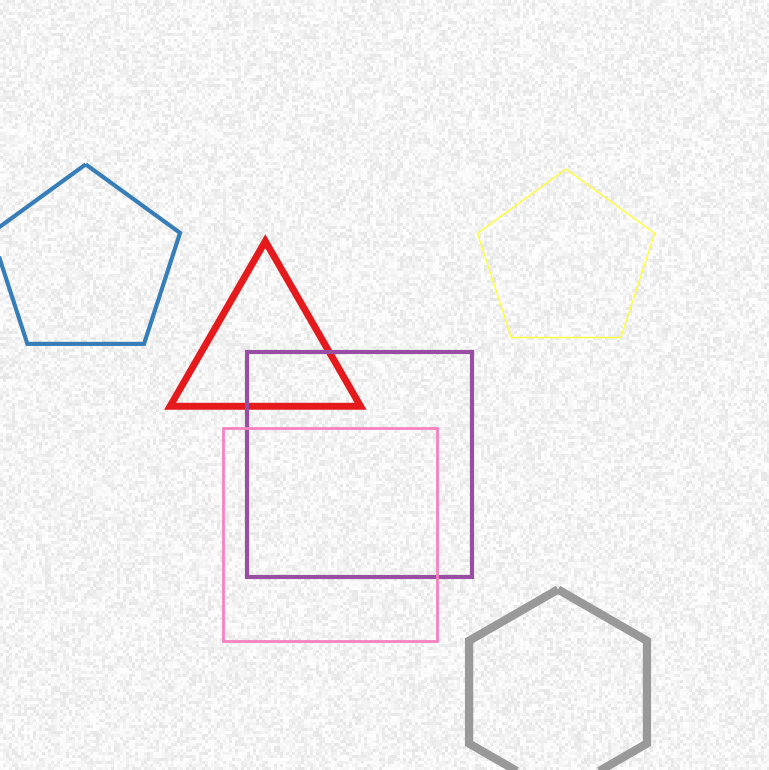[{"shape": "triangle", "thickness": 2.5, "radius": 0.71, "center": [0.345, 0.544]}, {"shape": "pentagon", "thickness": 1.5, "radius": 0.64, "center": [0.111, 0.658]}, {"shape": "square", "thickness": 1.5, "radius": 0.73, "center": [0.467, 0.397]}, {"shape": "pentagon", "thickness": 0.5, "radius": 0.6, "center": [0.735, 0.66]}, {"shape": "square", "thickness": 1, "radius": 0.69, "center": [0.429, 0.306]}, {"shape": "hexagon", "thickness": 3, "radius": 0.67, "center": [0.725, 0.101]}]